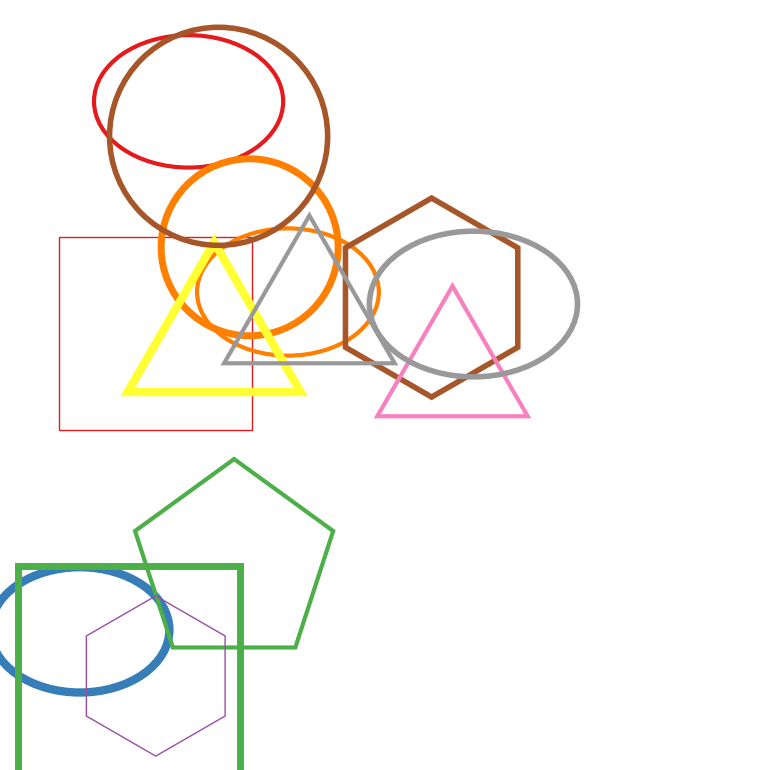[{"shape": "square", "thickness": 0.5, "radius": 0.63, "center": [0.202, 0.567]}, {"shape": "oval", "thickness": 1.5, "radius": 0.61, "center": [0.245, 0.868]}, {"shape": "oval", "thickness": 3, "radius": 0.58, "center": [0.104, 0.182]}, {"shape": "square", "thickness": 2.5, "radius": 0.72, "center": [0.168, 0.12]}, {"shape": "pentagon", "thickness": 1.5, "radius": 0.68, "center": [0.304, 0.269]}, {"shape": "hexagon", "thickness": 0.5, "radius": 0.52, "center": [0.202, 0.122]}, {"shape": "oval", "thickness": 1.5, "radius": 0.59, "center": [0.374, 0.621]}, {"shape": "circle", "thickness": 2.5, "radius": 0.57, "center": [0.324, 0.679]}, {"shape": "triangle", "thickness": 3, "radius": 0.65, "center": [0.278, 0.556]}, {"shape": "circle", "thickness": 2, "radius": 0.71, "center": [0.284, 0.823]}, {"shape": "hexagon", "thickness": 2, "radius": 0.65, "center": [0.561, 0.614]}, {"shape": "triangle", "thickness": 1.5, "radius": 0.56, "center": [0.588, 0.516]}, {"shape": "triangle", "thickness": 1.5, "radius": 0.64, "center": [0.402, 0.592]}, {"shape": "oval", "thickness": 2, "radius": 0.68, "center": [0.615, 0.605]}]